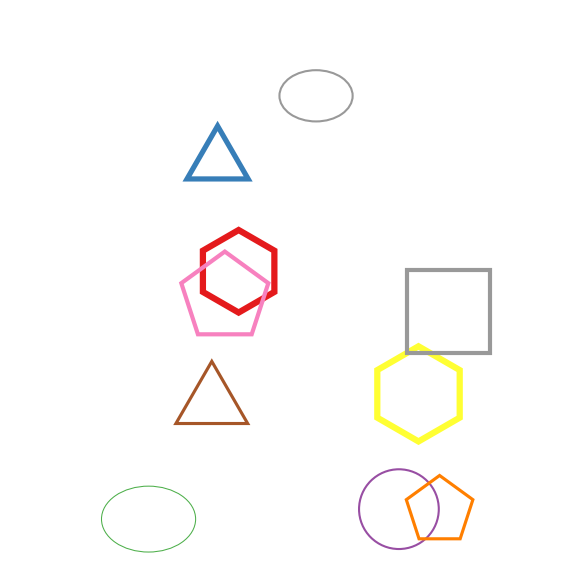[{"shape": "hexagon", "thickness": 3, "radius": 0.36, "center": [0.413, 0.529]}, {"shape": "triangle", "thickness": 2.5, "radius": 0.31, "center": [0.377, 0.72]}, {"shape": "oval", "thickness": 0.5, "radius": 0.41, "center": [0.257, 0.1]}, {"shape": "circle", "thickness": 1, "radius": 0.35, "center": [0.691, 0.117]}, {"shape": "pentagon", "thickness": 1.5, "radius": 0.3, "center": [0.761, 0.115]}, {"shape": "hexagon", "thickness": 3, "radius": 0.41, "center": [0.725, 0.317]}, {"shape": "triangle", "thickness": 1.5, "radius": 0.36, "center": [0.367, 0.302]}, {"shape": "pentagon", "thickness": 2, "radius": 0.4, "center": [0.389, 0.484]}, {"shape": "square", "thickness": 2, "radius": 0.36, "center": [0.777, 0.46]}, {"shape": "oval", "thickness": 1, "radius": 0.32, "center": [0.547, 0.833]}]